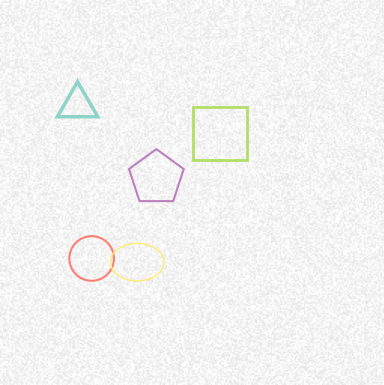[{"shape": "triangle", "thickness": 2.5, "radius": 0.3, "center": [0.202, 0.727]}, {"shape": "circle", "thickness": 1.5, "radius": 0.29, "center": [0.238, 0.329]}, {"shape": "square", "thickness": 2, "radius": 0.35, "center": [0.571, 0.653]}, {"shape": "pentagon", "thickness": 1.5, "radius": 0.37, "center": [0.406, 0.538]}, {"shape": "oval", "thickness": 1, "radius": 0.35, "center": [0.357, 0.319]}]